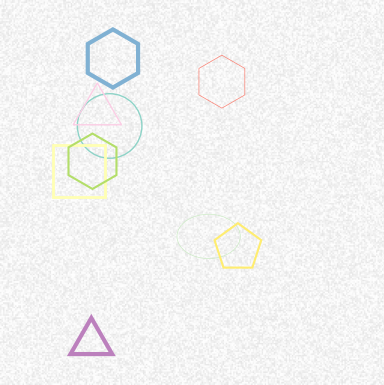[{"shape": "circle", "thickness": 1, "radius": 0.42, "center": [0.285, 0.673]}, {"shape": "square", "thickness": 2, "radius": 0.34, "center": [0.205, 0.557]}, {"shape": "hexagon", "thickness": 0.5, "radius": 0.34, "center": [0.576, 0.788]}, {"shape": "hexagon", "thickness": 3, "radius": 0.38, "center": [0.293, 0.848]}, {"shape": "hexagon", "thickness": 1.5, "radius": 0.36, "center": [0.24, 0.581]}, {"shape": "triangle", "thickness": 1, "radius": 0.36, "center": [0.253, 0.712]}, {"shape": "triangle", "thickness": 3, "radius": 0.31, "center": [0.237, 0.112]}, {"shape": "oval", "thickness": 0.5, "radius": 0.41, "center": [0.542, 0.386]}, {"shape": "pentagon", "thickness": 1.5, "radius": 0.32, "center": [0.618, 0.357]}]